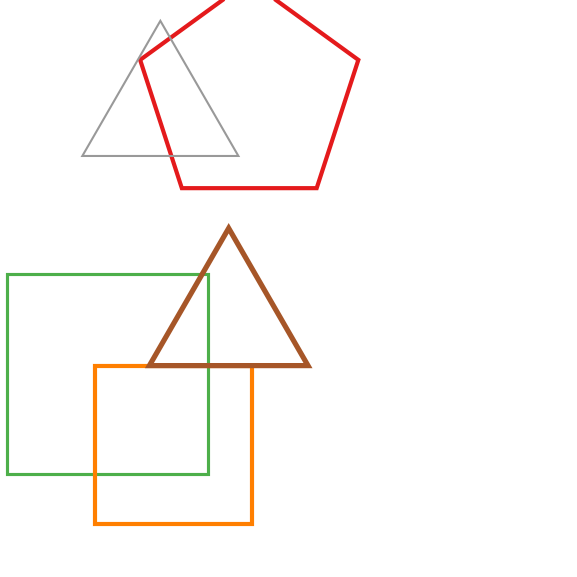[{"shape": "pentagon", "thickness": 2, "radius": 0.99, "center": [0.432, 0.834]}, {"shape": "square", "thickness": 1.5, "radius": 0.87, "center": [0.186, 0.352]}, {"shape": "square", "thickness": 2, "radius": 0.68, "center": [0.3, 0.229]}, {"shape": "triangle", "thickness": 2.5, "radius": 0.79, "center": [0.396, 0.445]}, {"shape": "triangle", "thickness": 1, "radius": 0.78, "center": [0.278, 0.807]}]